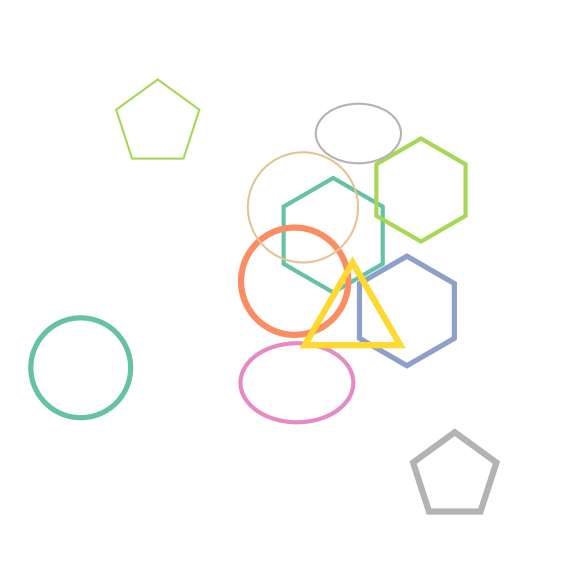[{"shape": "circle", "thickness": 2.5, "radius": 0.43, "center": [0.14, 0.362]}, {"shape": "hexagon", "thickness": 2, "radius": 0.5, "center": [0.577, 0.592]}, {"shape": "circle", "thickness": 3, "radius": 0.46, "center": [0.51, 0.512]}, {"shape": "hexagon", "thickness": 2.5, "radius": 0.47, "center": [0.705, 0.461]}, {"shape": "oval", "thickness": 2, "radius": 0.49, "center": [0.514, 0.336]}, {"shape": "hexagon", "thickness": 2, "radius": 0.45, "center": [0.729, 0.67]}, {"shape": "pentagon", "thickness": 1, "radius": 0.38, "center": [0.273, 0.786]}, {"shape": "triangle", "thickness": 3, "radius": 0.48, "center": [0.61, 0.449]}, {"shape": "circle", "thickness": 1, "radius": 0.48, "center": [0.525, 0.64]}, {"shape": "pentagon", "thickness": 3, "radius": 0.38, "center": [0.787, 0.175]}, {"shape": "oval", "thickness": 1, "radius": 0.37, "center": [0.621, 0.768]}]